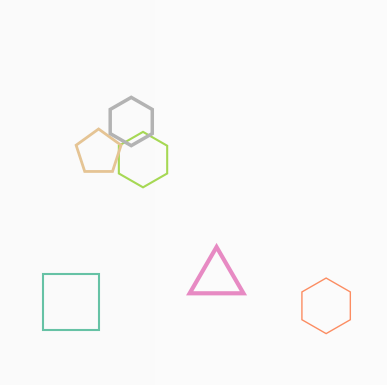[{"shape": "square", "thickness": 1.5, "radius": 0.36, "center": [0.183, 0.217]}, {"shape": "hexagon", "thickness": 1, "radius": 0.36, "center": [0.842, 0.206]}, {"shape": "triangle", "thickness": 3, "radius": 0.4, "center": [0.559, 0.278]}, {"shape": "hexagon", "thickness": 1.5, "radius": 0.36, "center": [0.369, 0.585]}, {"shape": "pentagon", "thickness": 2, "radius": 0.3, "center": [0.254, 0.604]}, {"shape": "hexagon", "thickness": 2.5, "radius": 0.31, "center": [0.339, 0.684]}]